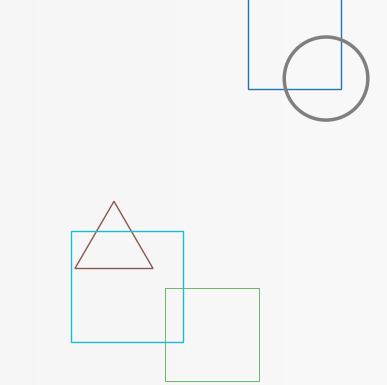[{"shape": "square", "thickness": 1, "radius": 0.6, "center": [0.76, 0.889]}, {"shape": "square", "thickness": 0.5, "radius": 0.61, "center": [0.548, 0.131]}, {"shape": "triangle", "thickness": 1, "radius": 0.58, "center": [0.294, 0.361]}, {"shape": "circle", "thickness": 2.5, "radius": 0.54, "center": [0.841, 0.796]}, {"shape": "square", "thickness": 1, "radius": 0.72, "center": [0.328, 0.256]}]